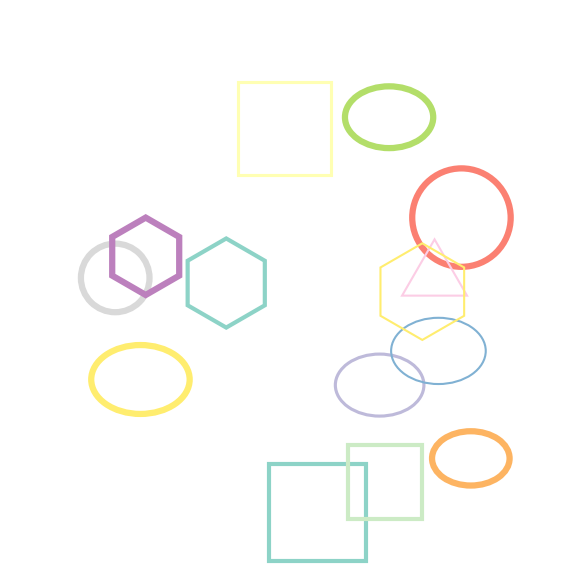[{"shape": "hexagon", "thickness": 2, "radius": 0.39, "center": [0.392, 0.509]}, {"shape": "square", "thickness": 2, "radius": 0.42, "center": [0.549, 0.112]}, {"shape": "square", "thickness": 1.5, "radius": 0.4, "center": [0.493, 0.776]}, {"shape": "oval", "thickness": 1.5, "radius": 0.38, "center": [0.657, 0.332]}, {"shape": "circle", "thickness": 3, "radius": 0.43, "center": [0.799, 0.622]}, {"shape": "oval", "thickness": 1, "radius": 0.41, "center": [0.759, 0.391]}, {"shape": "oval", "thickness": 3, "radius": 0.34, "center": [0.815, 0.205]}, {"shape": "oval", "thickness": 3, "radius": 0.38, "center": [0.674, 0.796]}, {"shape": "triangle", "thickness": 1, "radius": 0.32, "center": [0.752, 0.52]}, {"shape": "circle", "thickness": 3, "radius": 0.3, "center": [0.199, 0.518]}, {"shape": "hexagon", "thickness": 3, "radius": 0.33, "center": [0.252, 0.555]}, {"shape": "square", "thickness": 2, "radius": 0.32, "center": [0.666, 0.165]}, {"shape": "oval", "thickness": 3, "radius": 0.43, "center": [0.243, 0.342]}, {"shape": "hexagon", "thickness": 1, "radius": 0.42, "center": [0.731, 0.494]}]